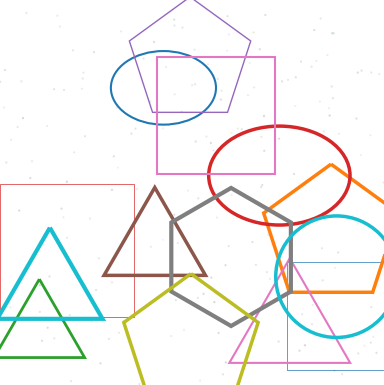[{"shape": "square", "thickness": 0.5, "radius": 0.71, "center": [0.886, 0.179]}, {"shape": "oval", "thickness": 1.5, "radius": 0.68, "center": [0.425, 0.772]}, {"shape": "pentagon", "thickness": 2.5, "radius": 0.92, "center": [0.86, 0.39]}, {"shape": "triangle", "thickness": 2, "radius": 0.68, "center": [0.102, 0.139]}, {"shape": "oval", "thickness": 2.5, "radius": 0.92, "center": [0.726, 0.544]}, {"shape": "square", "thickness": 0.5, "radius": 0.87, "center": [0.174, 0.349]}, {"shape": "pentagon", "thickness": 1, "radius": 0.83, "center": [0.494, 0.842]}, {"shape": "triangle", "thickness": 2.5, "radius": 0.76, "center": [0.402, 0.361]}, {"shape": "square", "thickness": 1.5, "radius": 0.77, "center": [0.561, 0.7]}, {"shape": "triangle", "thickness": 1.5, "radius": 0.91, "center": [0.753, 0.148]}, {"shape": "hexagon", "thickness": 3, "radius": 0.9, "center": [0.6, 0.333]}, {"shape": "pentagon", "thickness": 2.5, "radius": 0.92, "center": [0.496, 0.106]}, {"shape": "triangle", "thickness": 3, "radius": 0.79, "center": [0.13, 0.251]}, {"shape": "circle", "thickness": 2.5, "radius": 0.79, "center": [0.874, 0.281]}]